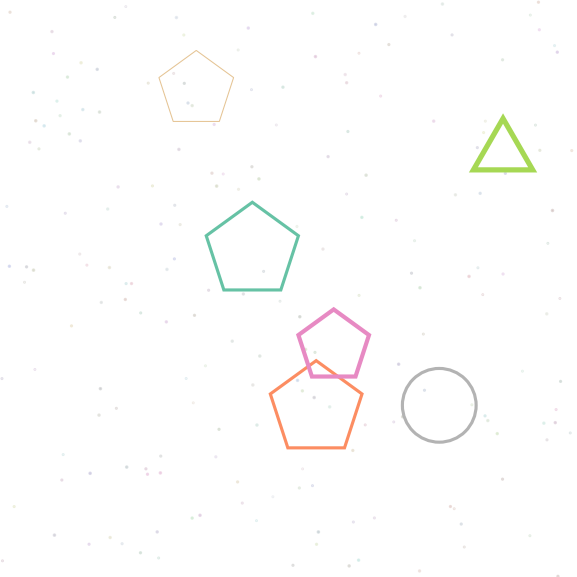[{"shape": "pentagon", "thickness": 1.5, "radius": 0.42, "center": [0.437, 0.565]}, {"shape": "pentagon", "thickness": 1.5, "radius": 0.42, "center": [0.547, 0.291]}, {"shape": "pentagon", "thickness": 2, "radius": 0.32, "center": [0.578, 0.399]}, {"shape": "triangle", "thickness": 2.5, "radius": 0.3, "center": [0.871, 0.735]}, {"shape": "pentagon", "thickness": 0.5, "radius": 0.34, "center": [0.34, 0.844]}, {"shape": "circle", "thickness": 1.5, "radius": 0.32, "center": [0.761, 0.297]}]